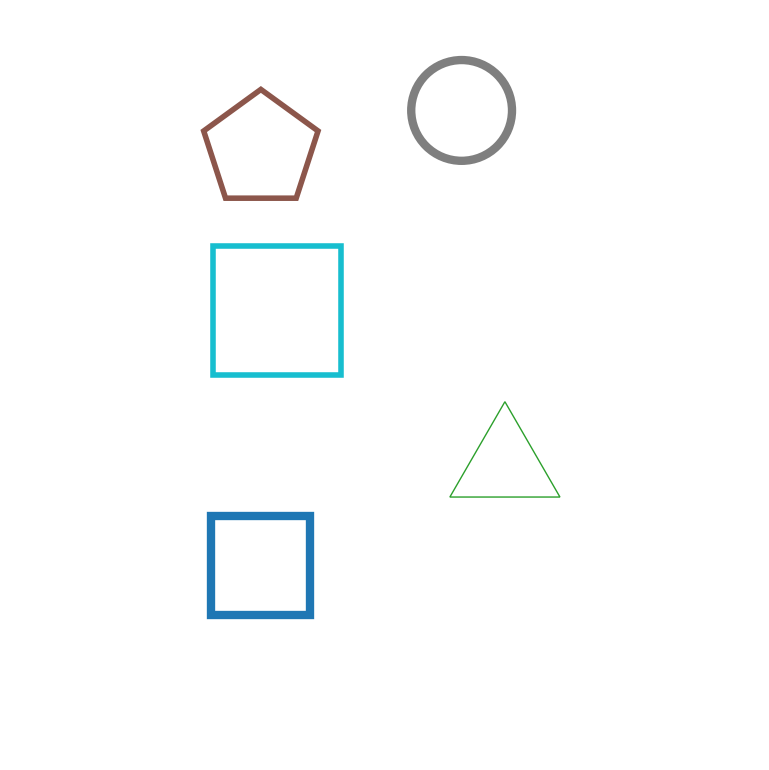[{"shape": "square", "thickness": 3, "radius": 0.32, "center": [0.338, 0.266]}, {"shape": "triangle", "thickness": 0.5, "radius": 0.41, "center": [0.656, 0.396]}, {"shape": "pentagon", "thickness": 2, "radius": 0.39, "center": [0.339, 0.806]}, {"shape": "circle", "thickness": 3, "radius": 0.33, "center": [0.6, 0.857]}, {"shape": "square", "thickness": 2, "radius": 0.42, "center": [0.36, 0.596]}]